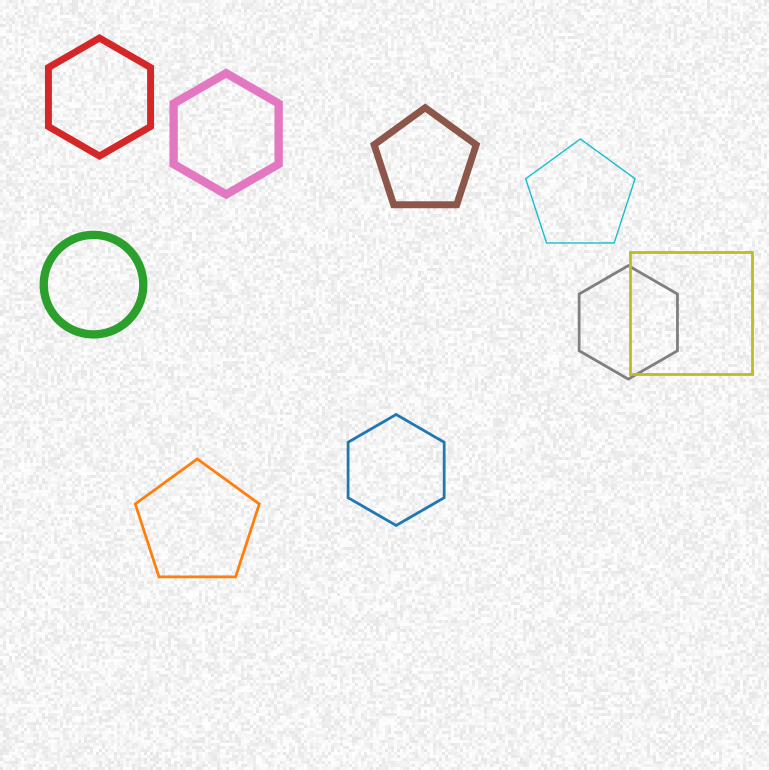[{"shape": "hexagon", "thickness": 1, "radius": 0.36, "center": [0.514, 0.39]}, {"shape": "pentagon", "thickness": 1, "radius": 0.42, "center": [0.256, 0.319]}, {"shape": "circle", "thickness": 3, "radius": 0.32, "center": [0.121, 0.63]}, {"shape": "hexagon", "thickness": 2.5, "radius": 0.38, "center": [0.129, 0.874]}, {"shape": "pentagon", "thickness": 2.5, "radius": 0.35, "center": [0.552, 0.79]}, {"shape": "hexagon", "thickness": 3, "radius": 0.39, "center": [0.294, 0.826]}, {"shape": "hexagon", "thickness": 1, "radius": 0.37, "center": [0.816, 0.581]}, {"shape": "square", "thickness": 1, "radius": 0.4, "center": [0.897, 0.594]}, {"shape": "pentagon", "thickness": 0.5, "radius": 0.37, "center": [0.754, 0.745]}]